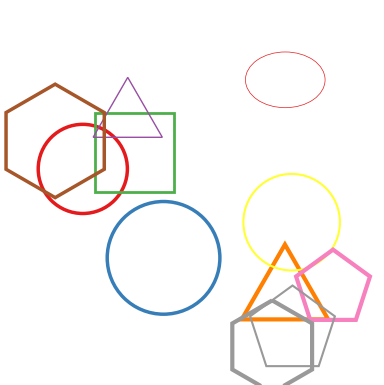[{"shape": "oval", "thickness": 0.5, "radius": 0.52, "center": [0.741, 0.793]}, {"shape": "circle", "thickness": 2.5, "radius": 0.58, "center": [0.215, 0.561]}, {"shape": "circle", "thickness": 2.5, "radius": 0.73, "center": [0.425, 0.33]}, {"shape": "square", "thickness": 2, "radius": 0.51, "center": [0.348, 0.604]}, {"shape": "triangle", "thickness": 1, "radius": 0.52, "center": [0.332, 0.695]}, {"shape": "triangle", "thickness": 3, "radius": 0.65, "center": [0.74, 0.235]}, {"shape": "circle", "thickness": 1.5, "radius": 0.63, "center": [0.758, 0.423]}, {"shape": "hexagon", "thickness": 2.5, "radius": 0.74, "center": [0.143, 0.634]}, {"shape": "pentagon", "thickness": 3, "radius": 0.5, "center": [0.865, 0.251]}, {"shape": "hexagon", "thickness": 3, "radius": 0.6, "center": [0.707, 0.1]}, {"shape": "pentagon", "thickness": 1.5, "radius": 0.58, "center": [0.76, 0.143]}]